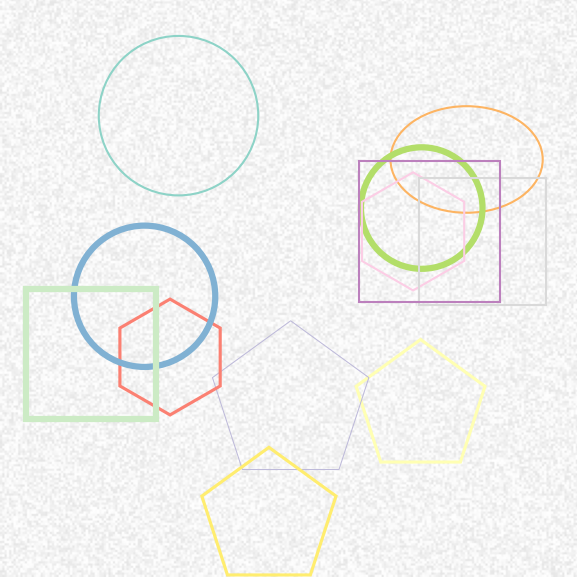[{"shape": "circle", "thickness": 1, "radius": 0.69, "center": [0.309, 0.799]}, {"shape": "pentagon", "thickness": 1.5, "radius": 0.59, "center": [0.728, 0.294]}, {"shape": "pentagon", "thickness": 0.5, "radius": 0.71, "center": [0.503, 0.301]}, {"shape": "hexagon", "thickness": 1.5, "radius": 0.5, "center": [0.294, 0.381]}, {"shape": "circle", "thickness": 3, "radius": 0.61, "center": [0.25, 0.486]}, {"shape": "oval", "thickness": 1, "radius": 0.66, "center": [0.808, 0.723]}, {"shape": "circle", "thickness": 3, "radius": 0.53, "center": [0.73, 0.639]}, {"shape": "hexagon", "thickness": 1, "radius": 0.51, "center": [0.715, 0.598]}, {"shape": "square", "thickness": 1, "radius": 0.55, "center": [0.836, 0.581]}, {"shape": "square", "thickness": 1, "radius": 0.61, "center": [0.743, 0.599]}, {"shape": "square", "thickness": 3, "radius": 0.56, "center": [0.158, 0.387]}, {"shape": "pentagon", "thickness": 1.5, "radius": 0.61, "center": [0.466, 0.102]}]